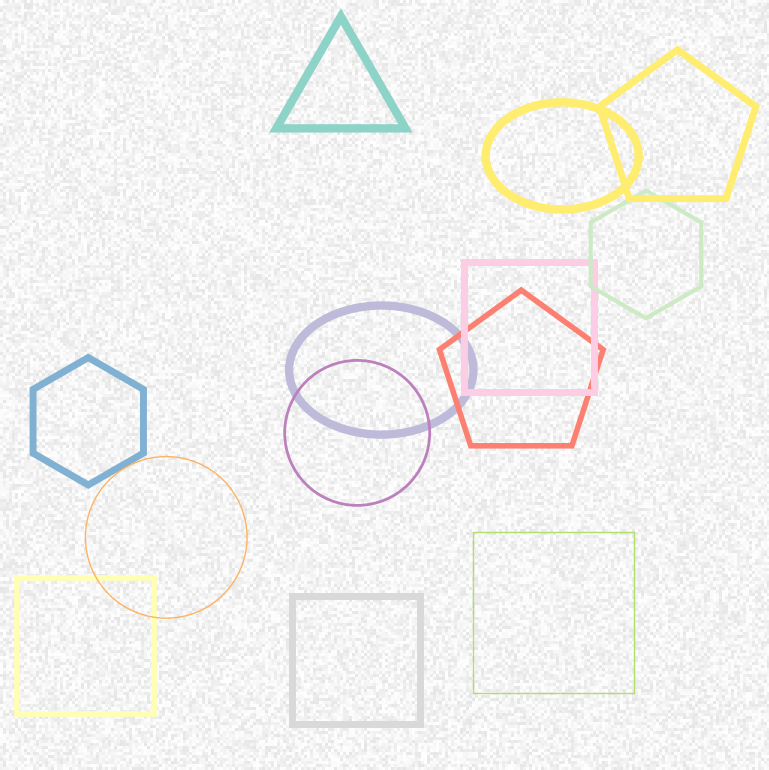[{"shape": "triangle", "thickness": 3, "radius": 0.48, "center": [0.443, 0.882]}, {"shape": "square", "thickness": 2, "radius": 0.44, "center": [0.111, 0.161]}, {"shape": "oval", "thickness": 3, "radius": 0.6, "center": [0.495, 0.519]}, {"shape": "pentagon", "thickness": 2, "radius": 0.56, "center": [0.677, 0.511]}, {"shape": "hexagon", "thickness": 2.5, "radius": 0.41, "center": [0.115, 0.453]}, {"shape": "circle", "thickness": 0.5, "radius": 0.52, "center": [0.216, 0.302]}, {"shape": "square", "thickness": 0.5, "radius": 0.52, "center": [0.719, 0.205]}, {"shape": "square", "thickness": 2.5, "radius": 0.42, "center": [0.687, 0.575]}, {"shape": "square", "thickness": 2.5, "radius": 0.42, "center": [0.463, 0.143]}, {"shape": "circle", "thickness": 1, "radius": 0.47, "center": [0.464, 0.438]}, {"shape": "hexagon", "thickness": 1.5, "radius": 0.41, "center": [0.839, 0.67]}, {"shape": "pentagon", "thickness": 2.5, "radius": 0.53, "center": [0.88, 0.829]}, {"shape": "oval", "thickness": 3, "radius": 0.5, "center": [0.73, 0.798]}]